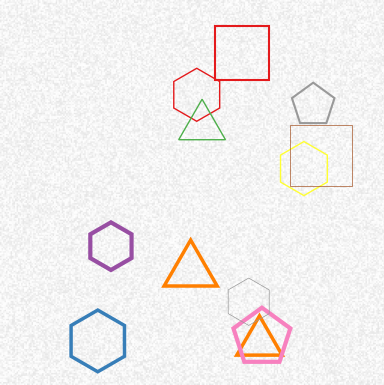[{"shape": "square", "thickness": 1.5, "radius": 0.35, "center": [0.628, 0.862]}, {"shape": "hexagon", "thickness": 1, "radius": 0.34, "center": [0.511, 0.754]}, {"shape": "hexagon", "thickness": 2.5, "radius": 0.4, "center": [0.254, 0.115]}, {"shape": "triangle", "thickness": 1, "radius": 0.35, "center": [0.525, 0.672]}, {"shape": "hexagon", "thickness": 3, "radius": 0.31, "center": [0.288, 0.361]}, {"shape": "triangle", "thickness": 2.5, "radius": 0.34, "center": [0.674, 0.112]}, {"shape": "triangle", "thickness": 2.5, "radius": 0.4, "center": [0.495, 0.297]}, {"shape": "hexagon", "thickness": 1, "radius": 0.35, "center": [0.789, 0.562]}, {"shape": "square", "thickness": 0.5, "radius": 0.4, "center": [0.834, 0.595]}, {"shape": "pentagon", "thickness": 3, "radius": 0.39, "center": [0.68, 0.123]}, {"shape": "hexagon", "thickness": 0.5, "radius": 0.31, "center": [0.646, 0.216]}, {"shape": "pentagon", "thickness": 1.5, "radius": 0.29, "center": [0.814, 0.727]}]